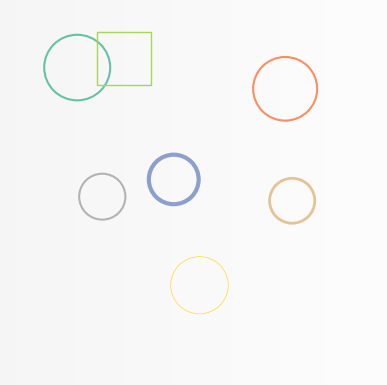[{"shape": "circle", "thickness": 1.5, "radius": 0.43, "center": [0.199, 0.825]}, {"shape": "circle", "thickness": 1.5, "radius": 0.41, "center": [0.736, 0.769]}, {"shape": "circle", "thickness": 3, "radius": 0.32, "center": [0.448, 0.534]}, {"shape": "square", "thickness": 1, "radius": 0.35, "center": [0.321, 0.848]}, {"shape": "circle", "thickness": 0.5, "radius": 0.37, "center": [0.515, 0.259]}, {"shape": "circle", "thickness": 2, "radius": 0.29, "center": [0.754, 0.479]}, {"shape": "circle", "thickness": 1.5, "radius": 0.3, "center": [0.264, 0.489]}]